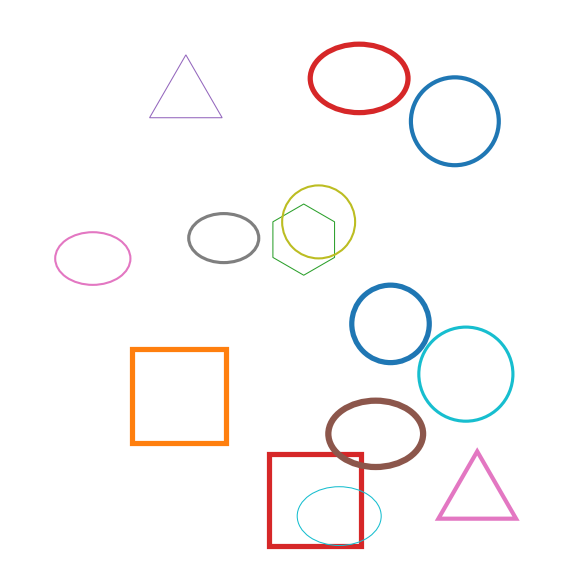[{"shape": "circle", "thickness": 2.5, "radius": 0.34, "center": [0.676, 0.438]}, {"shape": "circle", "thickness": 2, "radius": 0.38, "center": [0.788, 0.789]}, {"shape": "square", "thickness": 2.5, "radius": 0.41, "center": [0.309, 0.313]}, {"shape": "hexagon", "thickness": 0.5, "radius": 0.31, "center": [0.526, 0.584]}, {"shape": "square", "thickness": 2.5, "radius": 0.4, "center": [0.546, 0.133]}, {"shape": "oval", "thickness": 2.5, "radius": 0.42, "center": [0.622, 0.863]}, {"shape": "triangle", "thickness": 0.5, "radius": 0.36, "center": [0.322, 0.832]}, {"shape": "oval", "thickness": 3, "radius": 0.41, "center": [0.651, 0.248]}, {"shape": "oval", "thickness": 1, "radius": 0.33, "center": [0.161, 0.551]}, {"shape": "triangle", "thickness": 2, "radius": 0.39, "center": [0.826, 0.14]}, {"shape": "oval", "thickness": 1.5, "radius": 0.3, "center": [0.387, 0.587]}, {"shape": "circle", "thickness": 1, "radius": 0.32, "center": [0.552, 0.615]}, {"shape": "circle", "thickness": 1.5, "radius": 0.41, "center": [0.807, 0.351]}, {"shape": "oval", "thickness": 0.5, "radius": 0.36, "center": [0.587, 0.105]}]